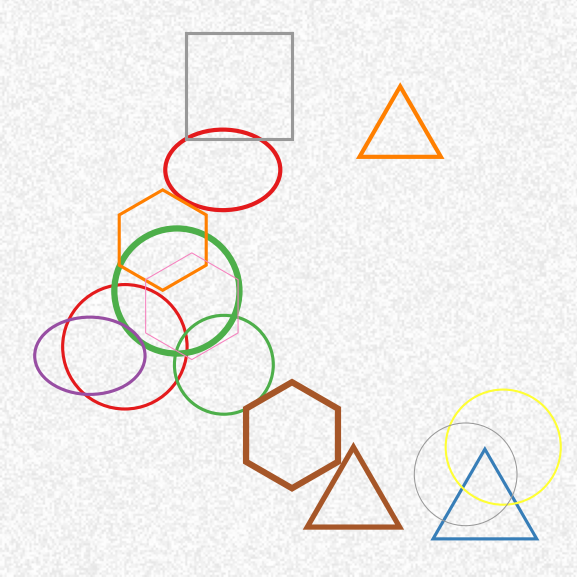[{"shape": "oval", "thickness": 2, "radius": 0.5, "center": [0.386, 0.705]}, {"shape": "circle", "thickness": 1.5, "radius": 0.54, "center": [0.216, 0.399]}, {"shape": "triangle", "thickness": 1.5, "radius": 0.52, "center": [0.84, 0.118]}, {"shape": "circle", "thickness": 1.5, "radius": 0.43, "center": [0.388, 0.367]}, {"shape": "circle", "thickness": 3, "radius": 0.54, "center": [0.306, 0.495]}, {"shape": "oval", "thickness": 1.5, "radius": 0.48, "center": [0.156, 0.383]}, {"shape": "hexagon", "thickness": 1.5, "radius": 0.43, "center": [0.282, 0.583]}, {"shape": "triangle", "thickness": 2, "radius": 0.41, "center": [0.693, 0.768]}, {"shape": "circle", "thickness": 1, "radius": 0.5, "center": [0.871, 0.225]}, {"shape": "triangle", "thickness": 2.5, "radius": 0.46, "center": [0.612, 0.133]}, {"shape": "hexagon", "thickness": 3, "radius": 0.46, "center": [0.506, 0.245]}, {"shape": "hexagon", "thickness": 0.5, "radius": 0.46, "center": [0.332, 0.469]}, {"shape": "square", "thickness": 1.5, "radius": 0.46, "center": [0.414, 0.85]}, {"shape": "circle", "thickness": 0.5, "radius": 0.44, "center": [0.806, 0.178]}]